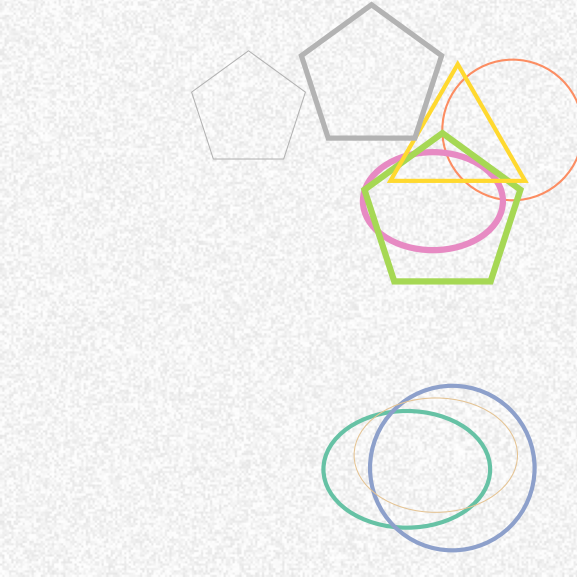[{"shape": "oval", "thickness": 2, "radius": 0.72, "center": [0.704, 0.186]}, {"shape": "circle", "thickness": 1, "radius": 0.61, "center": [0.888, 0.774]}, {"shape": "circle", "thickness": 2, "radius": 0.71, "center": [0.783, 0.189]}, {"shape": "oval", "thickness": 3, "radius": 0.61, "center": [0.75, 0.651]}, {"shape": "pentagon", "thickness": 3, "radius": 0.71, "center": [0.766, 0.627]}, {"shape": "triangle", "thickness": 2, "radius": 0.67, "center": [0.793, 0.753]}, {"shape": "oval", "thickness": 0.5, "radius": 0.71, "center": [0.755, 0.211]}, {"shape": "pentagon", "thickness": 0.5, "radius": 0.52, "center": [0.43, 0.808]}, {"shape": "pentagon", "thickness": 2.5, "radius": 0.64, "center": [0.643, 0.863]}]